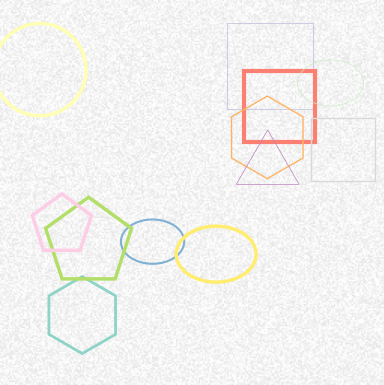[{"shape": "hexagon", "thickness": 2, "radius": 0.5, "center": [0.214, 0.182]}, {"shape": "circle", "thickness": 2.5, "radius": 0.6, "center": [0.103, 0.819]}, {"shape": "square", "thickness": 0.5, "radius": 0.55, "center": [0.701, 0.829]}, {"shape": "square", "thickness": 3, "radius": 0.46, "center": [0.727, 0.722]}, {"shape": "oval", "thickness": 1.5, "radius": 0.41, "center": [0.396, 0.372]}, {"shape": "hexagon", "thickness": 1, "radius": 0.54, "center": [0.694, 0.643]}, {"shape": "pentagon", "thickness": 2.5, "radius": 0.59, "center": [0.23, 0.371]}, {"shape": "pentagon", "thickness": 2.5, "radius": 0.4, "center": [0.161, 0.415]}, {"shape": "square", "thickness": 1, "radius": 0.41, "center": [0.891, 0.612]}, {"shape": "triangle", "thickness": 0.5, "radius": 0.47, "center": [0.695, 0.568]}, {"shape": "oval", "thickness": 0.5, "radius": 0.43, "center": [0.858, 0.785]}, {"shape": "oval", "thickness": 2.5, "radius": 0.52, "center": [0.561, 0.34]}]